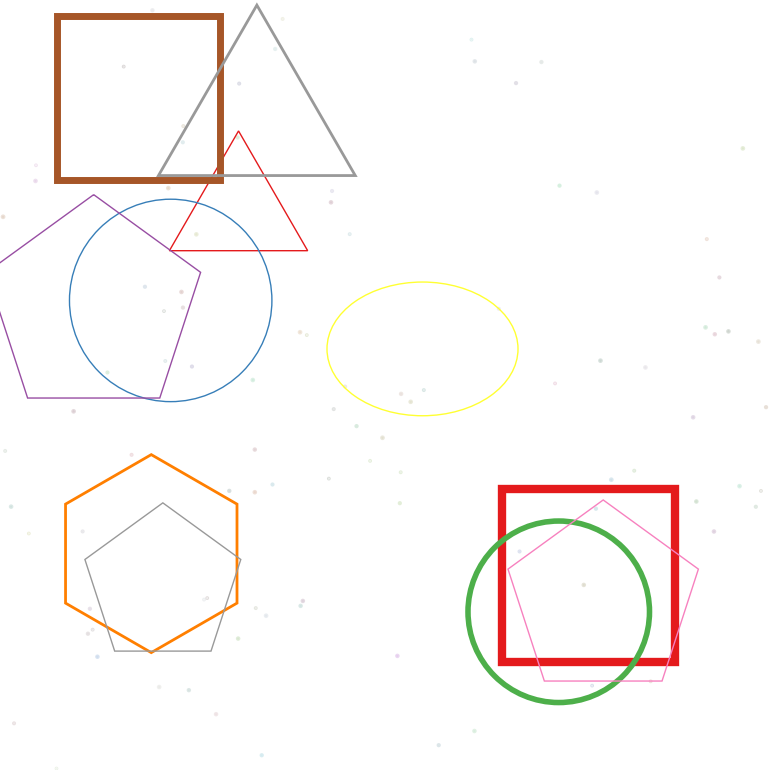[{"shape": "square", "thickness": 3, "radius": 0.56, "center": [0.765, 0.253]}, {"shape": "triangle", "thickness": 0.5, "radius": 0.52, "center": [0.31, 0.726]}, {"shape": "circle", "thickness": 0.5, "radius": 0.66, "center": [0.222, 0.61]}, {"shape": "circle", "thickness": 2, "radius": 0.59, "center": [0.726, 0.205]}, {"shape": "pentagon", "thickness": 0.5, "radius": 0.73, "center": [0.122, 0.601]}, {"shape": "hexagon", "thickness": 1, "radius": 0.64, "center": [0.196, 0.281]}, {"shape": "oval", "thickness": 0.5, "radius": 0.62, "center": [0.549, 0.547]}, {"shape": "square", "thickness": 2.5, "radius": 0.53, "center": [0.18, 0.873]}, {"shape": "pentagon", "thickness": 0.5, "radius": 0.65, "center": [0.783, 0.221]}, {"shape": "triangle", "thickness": 1, "radius": 0.74, "center": [0.334, 0.846]}, {"shape": "pentagon", "thickness": 0.5, "radius": 0.53, "center": [0.211, 0.241]}]